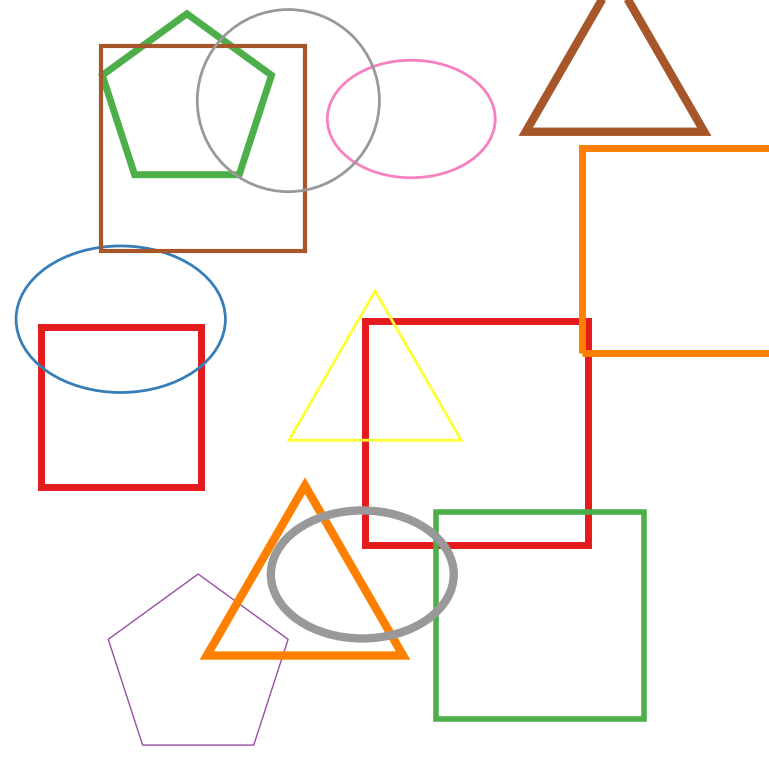[{"shape": "square", "thickness": 2.5, "radius": 0.72, "center": [0.619, 0.438]}, {"shape": "square", "thickness": 2.5, "radius": 0.52, "center": [0.157, 0.471]}, {"shape": "oval", "thickness": 1, "radius": 0.68, "center": [0.157, 0.585]}, {"shape": "pentagon", "thickness": 2.5, "radius": 0.58, "center": [0.243, 0.867]}, {"shape": "square", "thickness": 2, "radius": 0.67, "center": [0.701, 0.201]}, {"shape": "pentagon", "thickness": 0.5, "radius": 0.61, "center": [0.257, 0.132]}, {"shape": "triangle", "thickness": 3, "radius": 0.74, "center": [0.396, 0.222]}, {"shape": "square", "thickness": 2.5, "radius": 0.67, "center": [0.889, 0.675]}, {"shape": "triangle", "thickness": 1, "radius": 0.65, "center": [0.487, 0.493]}, {"shape": "triangle", "thickness": 3, "radius": 0.67, "center": [0.799, 0.896]}, {"shape": "square", "thickness": 1.5, "radius": 0.67, "center": [0.264, 0.807]}, {"shape": "oval", "thickness": 1, "radius": 0.55, "center": [0.534, 0.845]}, {"shape": "oval", "thickness": 3, "radius": 0.59, "center": [0.471, 0.254]}, {"shape": "circle", "thickness": 1, "radius": 0.59, "center": [0.374, 0.869]}]